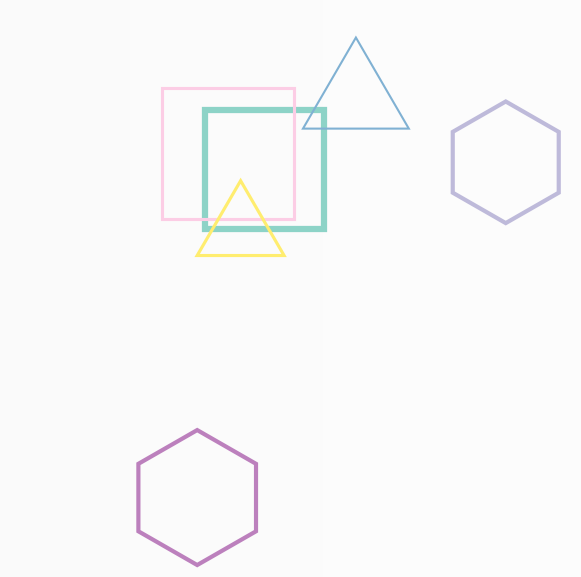[{"shape": "square", "thickness": 3, "radius": 0.51, "center": [0.455, 0.705]}, {"shape": "hexagon", "thickness": 2, "radius": 0.53, "center": [0.87, 0.718]}, {"shape": "triangle", "thickness": 1, "radius": 0.53, "center": [0.612, 0.829]}, {"shape": "square", "thickness": 1.5, "radius": 0.57, "center": [0.393, 0.734]}, {"shape": "hexagon", "thickness": 2, "radius": 0.58, "center": [0.339, 0.138]}, {"shape": "triangle", "thickness": 1.5, "radius": 0.43, "center": [0.414, 0.6]}]